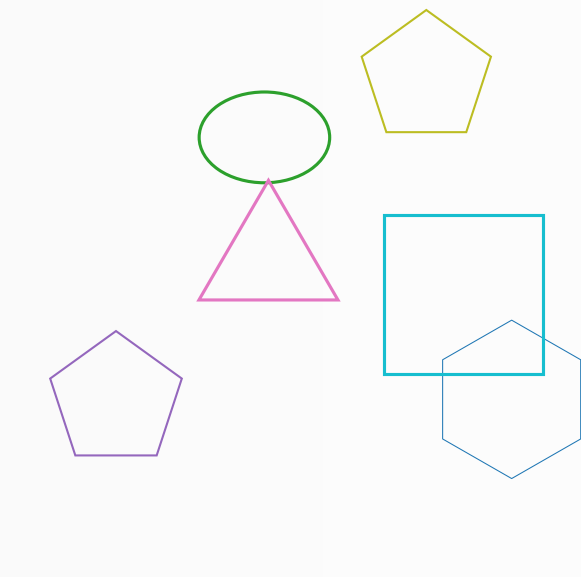[{"shape": "hexagon", "thickness": 0.5, "radius": 0.69, "center": [0.88, 0.308]}, {"shape": "oval", "thickness": 1.5, "radius": 0.56, "center": [0.455, 0.761]}, {"shape": "pentagon", "thickness": 1, "radius": 0.6, "center": [0.2, 0.307]}, {"shape": "triangle", "thickness": 1.5, "radius": 0.69, "center": [0.462, 0.549]}, {"shape": "pentagon", "thickness": 1, "radius": 0.58, "center": [0.733, 0.865]}, {"shape": "square", "thickness": 1.5, "radius": 0.69, "center": [0.797, 0.489]}]